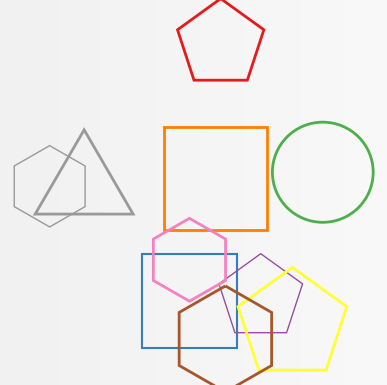[{"shape": "pentagon", "thickness": 2, "radius": 0.59, "center": [0.57, 0.886]}, {"shape": "square", "thickness": 1.5, "radius": 0.61, "center": [0.488, 0.219]}, {"shape": "circle", "thickness": 2, "radius": 0.65, "center": [0.833, 0.553]}, {"shape": "pentagon", "thickness": 1, "radius": 0.57, "center": [0.673, 0.228]}, {"shape": "square", "thickness": 2, "radius": 0.67, "center": [0.556, 0.537]}, {"shape": "pentagon", "thickness": 2, "radius": 0.74, "center": [0.755, 0.158]}, {"shape": "hexagon", "thickness": 2, "radius": 0.69, "center": [0.582, 0.12]}, {"shape": "hexagon", "thickness": 2, "radius": 0.54, "center": [0.489, 0.325]}, {"shape": "triangle", "thickness": 2, "radius": 0.73, "center": [0.217, 0.517]}, {"shape": "hexagon", "thickness": 1, "radius": 0.53, "center": [0.128, 0.516]}]